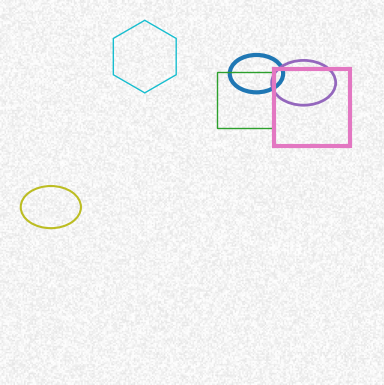[{"shape": "oval", "thickness": 3, "radius": 0.35, "center": [0.666, 0.809]}, {"shape": "square", "thickness": 1, "radius": 0.36, "center": [0.638, 0.739]}, {"shape": "oval", "thickness": 2, "radius": 0.42, "center": [0.789, 0.785]}, {"shape": "square", "thickness": 3, "radius": 0.5, "center": [0.81, 0.72]}, {"shape": "oval", "thickness": 1.5, "radius": 0.39, "center": [0.132, 0.462]}, {"shape": "hexagon", "thickness": 1, "radius": 0.47, "center": [0.376, 0.853]}]